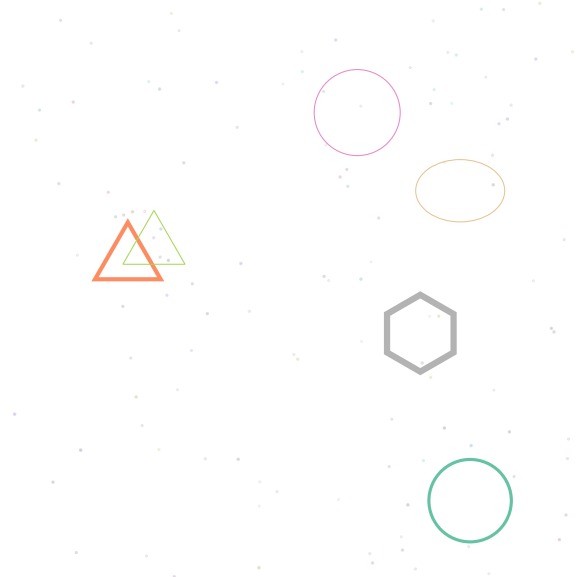[{"shape": "circle", "thickness": 1.5, "radius": 0.36, "center": [0.814, 0.132]}, {"shape": "triangle", "thickness": 2, "radius": 0.33, "center": [0.221, 0.548]}, {"shape": "circle", "thickness": 0.5, "radius": 0.37, "center": [0.619, 0.804]}, {"shape": "triangle", "thickness": 0.5, "radius": 0.31, "center": [0.267, 0.573]}, {"shape": "oval", "thickness": 0.5, "radius": 0.39, "center": [0.797, 0.669]}, {"shape": "hexagon", "thickness": 3, "radius": 0.33, "center": [0.728, 0.422]}]